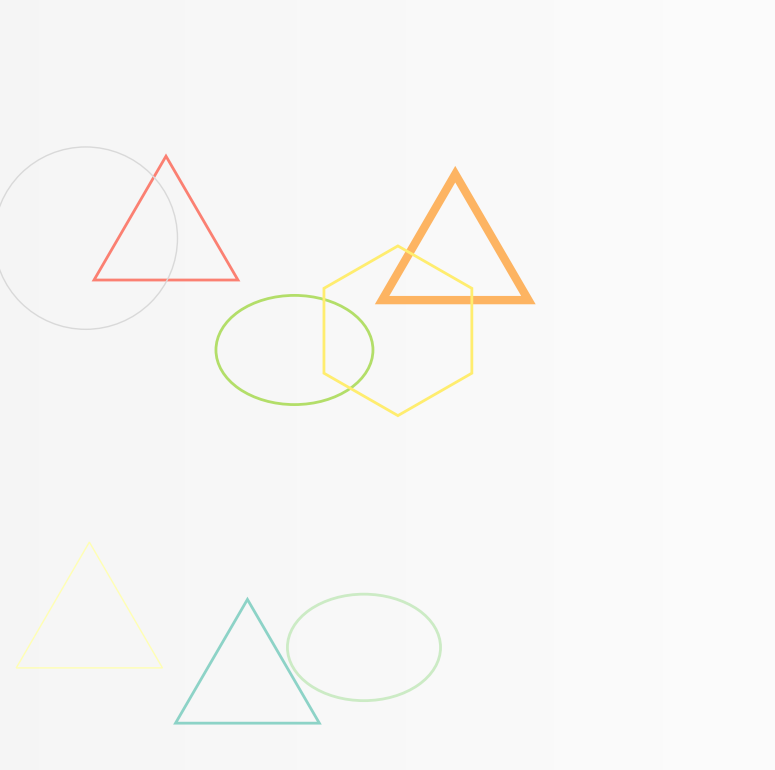[{"shape": "triangle", "thickness": 1, "radius": 0.54, "center": [0.319, 0.114]}, {"shape": "triangle", "thickness": 0.5, "radius": 0.54, "center": [0.115, 0.187]}, {"shape": "triangle", "thickness": 1, "radius": 0.54, "center": [0.214, 0.69]}, {"shape": "triangle", "thickness": 3, "radius": 0.55, "center": [0.587, 0.665]}, {"shape": "oval", "thickness": 1, "radius": 0.51, "center": [0.38, 0.545]}, {"shape": "circle", "thickness": 0.5, "radius": 0.59, "center": [0.111, 0.691]}, {"shape": "oval", "thickness": 1, "radius": 0.49, "center": [0.47, 0.159]}, {"shape": "hexagon", "thickness": 1, "radius": 0.55, "center": [0.513, 0.57]}]